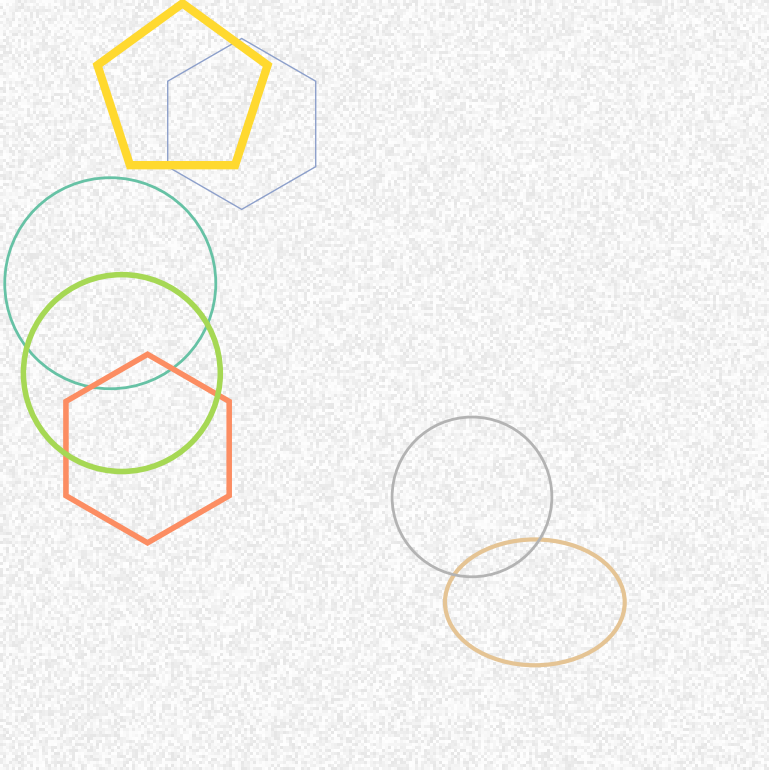[{"shape": "circle", "thickness": 1, "radius": 0.69, "center": [0.143, 0.632]}, {"shape": "hexagon", "thickness": 2, "radius": 0.61, "center": [0.192, 0.417]}, {"shape": "hexagon", "thickness": 0.5, "radius": 0.55, "center": [0.314, 0.839]}, {"shape": "circle", "thickness": 2, "radius": 0.64, "center": [0.158, 0.516]}, {"shape": "pentagon", "thickness": 3, "radius": 0.58, "center": [0.237, 0.879]}, {"shape": "oval", "thickness": 1.5, "radius": 0.58, "center": [0.695, 0.218]}, {"shape": "circle", "thickness": 1, "radius": 0.52, "center": [0.613, 0.355]}]